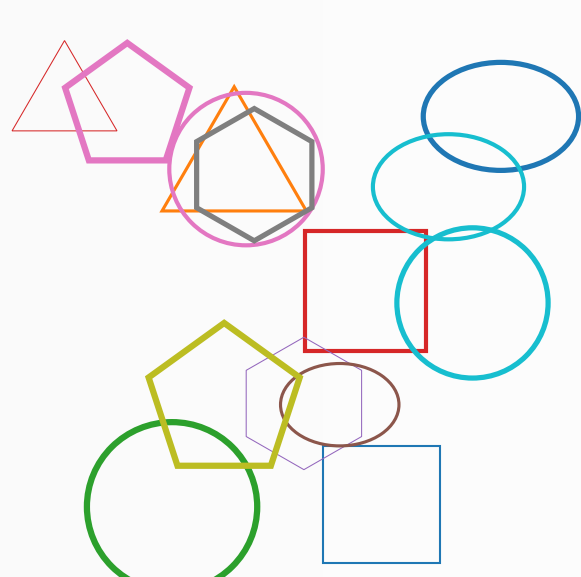[{"shape": "oval", "thickness": 2.5, "radius": 0.67, "center": [0.862, 0.798]}, {"shape": "square", "thickness": 1, "radius": 0.5, "center": [0.656, 0.126]}, {"shape": "triangle", "thickness": 1.5, "radius": 0.72, "center": [0.403, 0.706]}, {"shape": "circle", "thickness": 3, "radius": 0.73, "center": [0.296, 0.122]}, {"shape": "square", "thickness": 2, "radius": 0.52, "center": [0.628, 0.496]}, {"shape": "triangle", "thickness": 0.5, "radius": 0.52, "center": [0.111, 0.825]}, {"shape": "hexagon", "thickness": 0.5, "radius": 0.57, "center": [0.523, 0.301]}, {"shape": "oval", "thickness": 1.5, "radius": 0.51, "center": [0.585, 0.298]}, {"shape": "circle", "thickness": 2, "radius": 0.66, "center": [0.423, 0.706]}, {"shape": "pentagon", "thickness": 3, "radius": 0.56, "center": [0.219, 0.812]}, {"shape": "hexagon", "thickness": 2.5, "radius": 0.57, "center": [0.437, 0.697]}, {"shape": "pentagon", "thickness": 3, "radius": 0.68, "center": [0.386, 0.303]}, {"shape": "oval", "thickness": 2, "radius": 0.65, "center": [0.772, 0.676]}, {"shape": "circle", "thickness": 2.5, "radius": 0.65, "center": [0.813, 0.475]}]